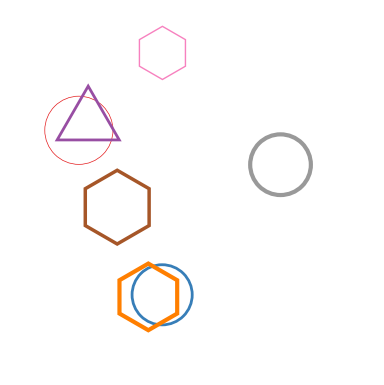[{"shape": "circle", "thickness": 0.5, "radius": 0.44, "center": [0.205, 0.662]}, {"shape": "circle", "thickness": 2, "radius": 0.39, "center": [0.421, 0.234]}, {"shape": "triangle", "thickness": 2, "radius": 0.47, "center": [0.229, 0.683]}, {"shape": "hexagon", "thickness": 3, "radius": 0.43, "center": [0.385, 0.229]}, {"shape": "hexagon", "thickness": 2.5, "radius": 0.48, "center": [0.304, 0.462]}, {"shape": "hexagon", "thickness": 1, "radius": 0.35, "center": [0.422, 0.863]}, {"shape": "circle", "thickness": 3, "radius": 0.39, "center": [0.729, 0.572]}]